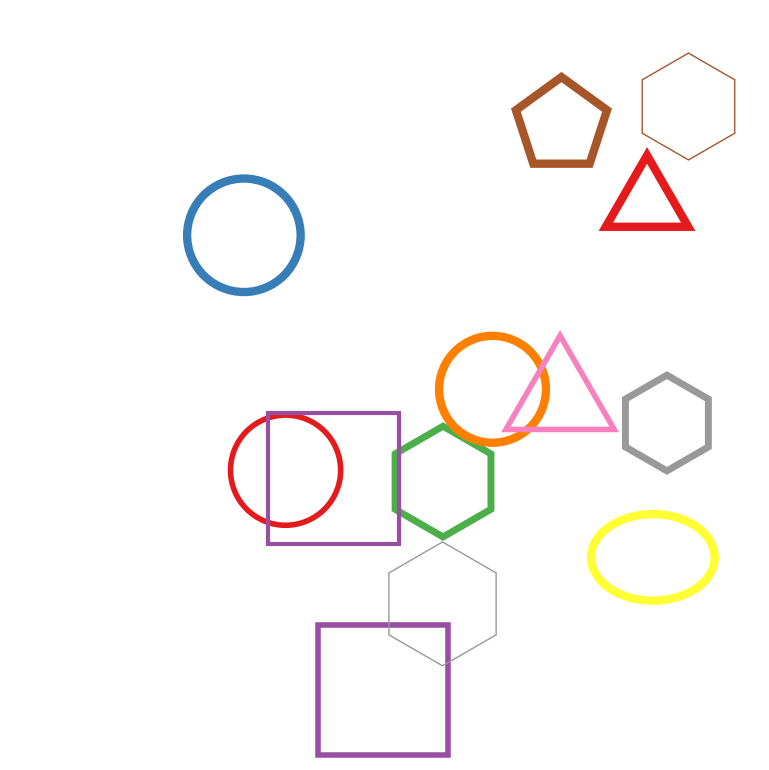[{"shape": "triangle", "thickness": 3, "radius": 0.31, "center": [0.84, 0.736]}, {"shape": "circle", "thickness": 2, "radius": 0.36, "center": [0.371, 0.389]}, {"shape": "circle", "thickness": 3, "radius": 0.37, "center": [0.317, 0.694]}, {"shape": "hexagon", "thickness": 2.5, "radius": 0.36, "center": [0.575, 0.375]}, {"shape": "square", "thickness": 1.5, "radius": 0.42, "center": [0.433, 0.378]}, {"shape": "square", "thickness": 2, "radius": 0.42, "center": [0.497, 0.104]}, {"shape": "circle", "thickness": 3, "radius": 0.35, "center": [0.64, 0.494]}, {"shape": "oval", "thickness": 3, "radius": 0.4, "center": [0.848, 0.276]}, {"shape": "pentagon", "thickness": 3, "radius": 0.31, "center": [0.729, 0.838]}, {"shape": "hexagon", "thickness": 0.5, "radius": 0.35, "center": [0.894, 0.862]}, {"shape": "triangle", "thickness": 2, "radius": 0.41, "center": [0.727, 0.483]}, {"shape": "hexagon", "thickness": 2.5, "radius": 0.31, "center": [0.866, 0.451]}, {"shape": "hexagon", "thickness": 0.5, "radius": 0.4, "center": [0.575, 0.216]}]